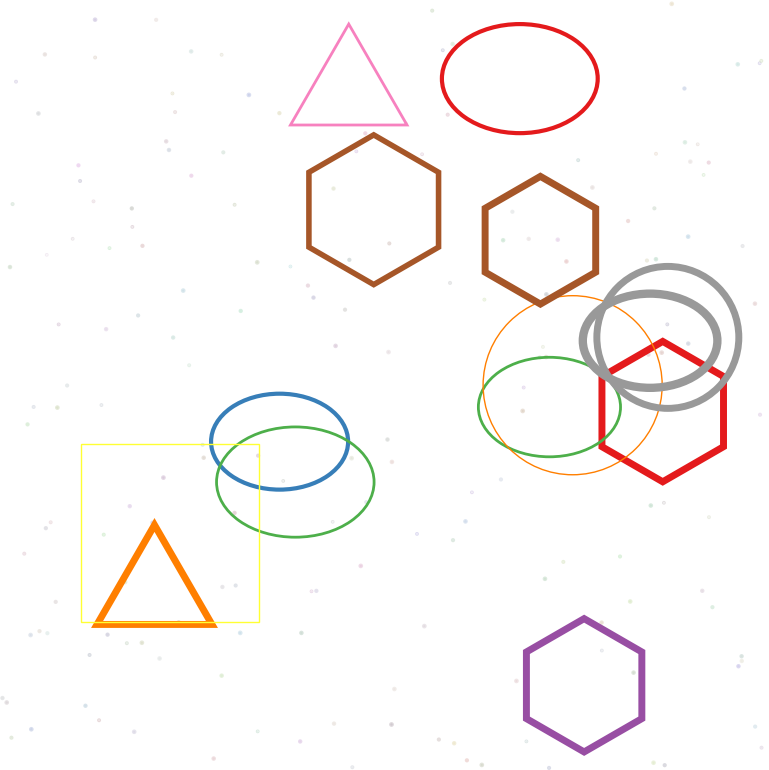[{"shape": "oval", "thickness": 1.5, "radius": 0.51, "center": [0.675, 0.898]}, {"shape": "hexagon", "thickness": 2.5, "radius": 0.46, "center": [0.861, 0.465]}, {"shape": "oval", "thickness": 1.5, "radius": 0.44, "center": [0.363, 0.426]}, {"shape": "oval", "thickness": 1, "radius": 0.51, "center": [0.384, 0.374]}, {"shape": "oval", "thickness": 1, "radius": 0.46, "center": [0.714, 0.471]}, {"shape": "hexagon", "thickness": 2.5, "radius": 0.43, "center": [0.759, 0.11]}, {"shape": "triangle", "thickness": 2.5, "radius": 0.43, "center": [0.201, 0.232]}, {"shape": "circle", "thickness": 0.5, "radius": 0.58, "center": [0.744, 0.5]}, {"shape": "square", "thickness": 0.5, "radius": 0.58, "center": [0.221, 0.308]}, {"shape": "hexagon", "thickness": 2.5, "radius": 0.41, "center": [0.702, 0.688]}, {"shape": "hexagon", "thickness": 2, "radius": 0.49, "center": [0.485, 0.728]}, {"shape": "triangle", "thickness": 1, "radius": 0.44, "center": [0.453, 0.881]}, {"shape": "circle", "thickness": 2.5, "radius": 0.46, "center": [0.867, 0.562]}, {"shape": "oval", "thickness": 3, "radius": 0.44, "center": [0.844, 0.557]}]